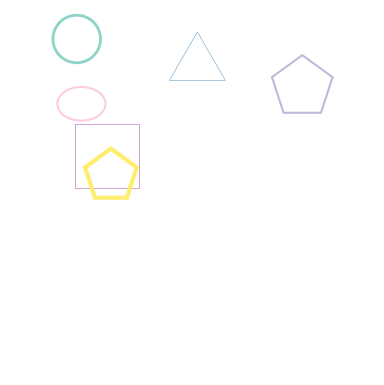[{"shape": "circle", "thickness": 2, "radius": 0.31, "center": [0.199, 0.899]}, {"shape": "pentagon", "thickness": 1.5, "radius": 0.41, "center": [0.785, 0.774]}, {"shape": "triangle", "thickness": 0.5, "radius": 0.42, "center": [0.513, 0.833]}, {"shape": "oval", "thickness": 1.5, "radius": 0.31, "center": [0.211, 0.73]}, {"shape": "square", "thickness": 0.5, "radius": 0.41, "center": [0.277, 0.595]}, {"shape": "pentagon", "thickness": 3, "radius": 0.35, "center": [0.288, 0.544]}]